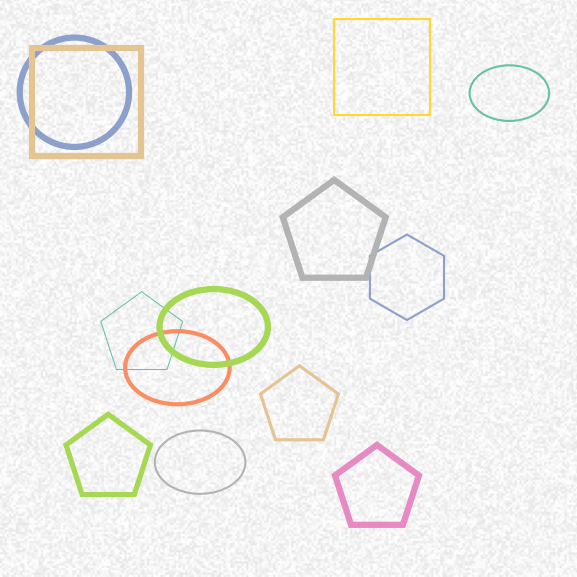[{"shape": "oval", "thickness": 1, "radius": 0.34, "center": [0.882, 0.838]}, {"shape": "pentagon", "thickness": 0.5, "radius": 0.37, "center": [0.245, 0.42]}, {"shape": "oval", "thickness": 2, "radius": 0.45, "center": [0.307, 0.362]}, {"shape": "hexagon", "thickness": 1, "radius": 0.37, "center": [0.705, 0.519]}, {"shape": "circle", "thickness": 3, "radius": 0.47, "center": [0.129, 0.839]}, {"shape": "pentagon", "thickness": 3, "radius": 0.38, "center": [0.653, 0.152]}, {"shape": "pentagon", "thickness": 2.5, "radius": 0.38, "center": [0.187, 0.205]}, {"shape": "oval", "thickness": 3, "radius": 0.47, "center": [0.37, 0.433]}, {"shape": "square", "thickness": 1, "radius": 0.42, "center": [0.661, 0.883]}, {"shape": "pentagon", "thickness": 1.5, "radius": 0.35, "center": [0.519, 0.295]}, {"shape": "square", "thickness": 3, "radius": 0.47, "center": [0.15, 0.822]}, {"shape": "pentagon", "thickness": 3, "radius": 0.47, "center": [0.579, 0.594]}, {"shape": "oval", "thickness": 1, "radius": 0.39, "center": [0.347, 0.199]}]